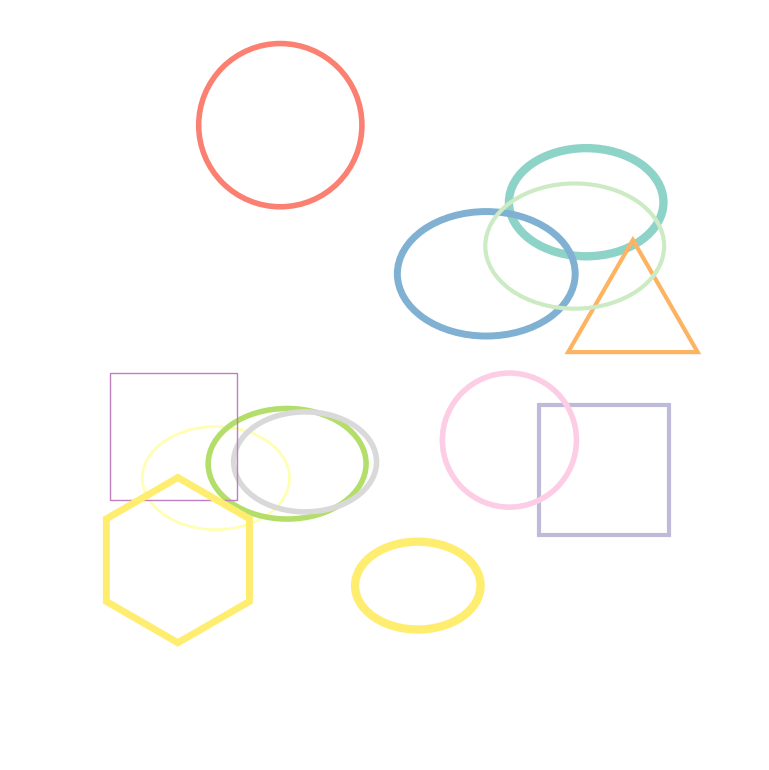[{"shape": "oval", "thickness": 3, "radius": 0.5, "center": [0.761, 0.737]}, {"shape": "oval", "thickness": 1, "radius": 0.48, "center": [0.28, 0.379]}, {"shape": "square", "thickness": 1.5, "radius": 0.42, "center": [0.784, 0.389]}, {"shape": "circle", "thickness": 2, "radius": 0.53, "center": [0.364, 0.837]}, {"shape": "oval", "thickness": 2.5, "radius": 0.58, "center": [0.632, 0.644]}, {"shape": "triangle", "thickness": 1.5, "radius": 0.49, "center": [0.822, 0.591]}, {"shape": "oval", "thickness": 2, "radius": 0.51, "center": [0.373, 0.398]}, {"shape": "circle", "thickness": 2, "radius": 0.44, "center": [0.662, 0.428]}, {"shape": "oval", "thickness": 2, "radius": 0.46, "center": [0.396, 0.4]}, {"shape": "square", "thickness": 0.5, "radius": 0.41, "center": [0.226, 0.433]}, {"shape": "oval", "thickness": 1.5, "radius": 0.58, "center": [0.746, 0.68]}, {"shape": "hexagon", "thickness": 2.5, "radius": 0.54, "center": [0.231, 0.273]}, {"shape": "oval", "thickness": 3, "radius": 0.41, "center": [0.543, 0.239]}]